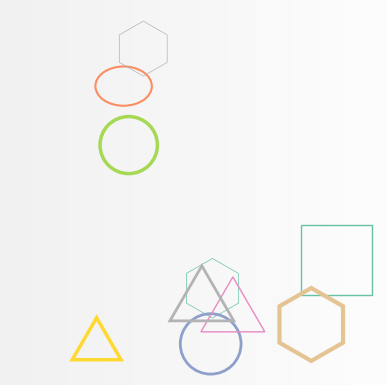[{"shape": "square", "thickness": 1, "radius": 0.46, "center": [0.869, 0.325]}, {"shape": "hexagon", "thickness": 0.5, "radius": 0.39, "center": [0.548, 0.251]}, {"shape": "oval", "thickness": 1.5, "radius": 0.36, "center": [0.319, 0.776]}, {"shape": "circle", "thickness": 2, "radius": 0.39, "center": [0.544, 0.107]}, {"shape": "triangle", "thickness": 1, "radius": 0.48, "center": [0.601, 0.186]}, {"shape": "circle", "thickness": 2.5, "radius": 0.37, "center": [0.332, 0.623]}, {"shape": "triangle", "thickness": 2.5, "radius": 0.36, "center": [0.249, 0.102]}, {"shape": "hexagon", "thickness": 3, "radius": 0.47, "center": [0.803, 0.157]}, {"shape": "triangle", "thickness": 2, "radius": 0.48, "center": [0.521, 0.214]}, {"shape": "hexagon", "thickness": 0.5, "radius": 0.36, "center": [0.37, 0.874]}]